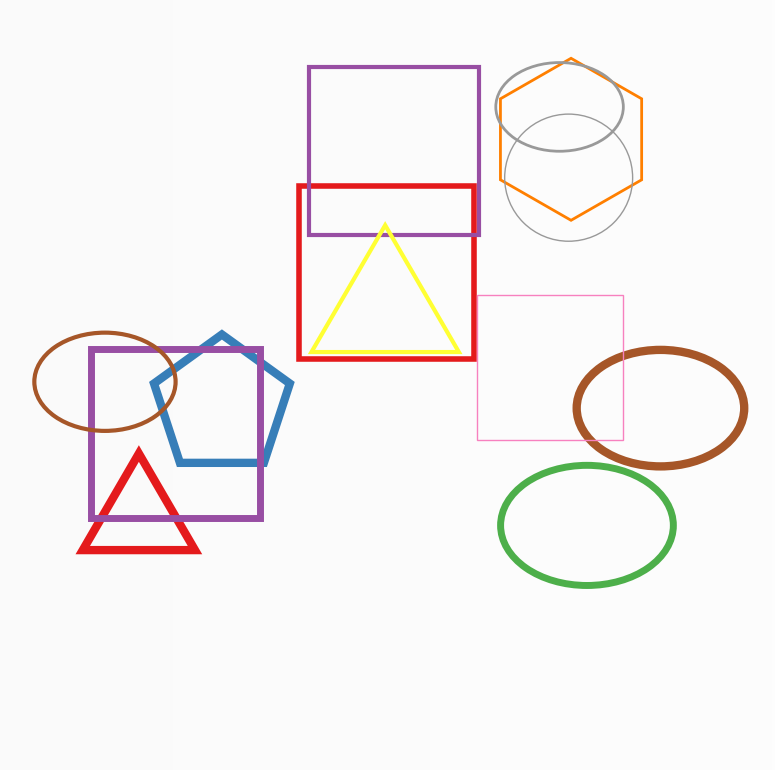[{"shape": "square", "thickness": 2, "radius": 0.56, "center": [0.499, 0.646]}, {"shape": "triangle", "thickness": 3, "radius": 0.42, "center": [0.179, 0.327]}, {"shape": "pentagon", "thickness": 3, "radius": 0.46, "center": [0.286, 0.473]}, {"shape": "oval", "thickness": 2.5, "radius": 0.56, "center": [0.757, 0.318]}, {"shape": "square", "thickness": 1.5, "radius": 0.55, "center": [0.508, 0.804]}, {"shape": "square", "thickness": 2.5, "radius": 0.55, "center": [0.226, 0.437]}, {"shape": "hexagon", "thickness": 1, "radius": 0.53, "center": [0.737, 0.819]}, {"shape": "triangle", "thickness": 1.5, "radius": 0.55, "center": [0.497, 0.598]}, {"shape": "oval", "thickness": 3, "radius": 0.54, "center": [0.852, 0.47]}, {"shape": "oval", "thickness": 1.5, "radius": 0.46, "center": [0.135, 0.504]}, {"shape": "square", "thickness": 0.5, "radius": 0.47, "center": [0.71, 0.523]}, {"shape": "oval", "thickness": 1, "radius": 0.41, "center": [0.722, 0.861]}, {"shape": "circle", "thickness": 0.5, "radius": 0.41, "center": [0.734, 0.769]}]